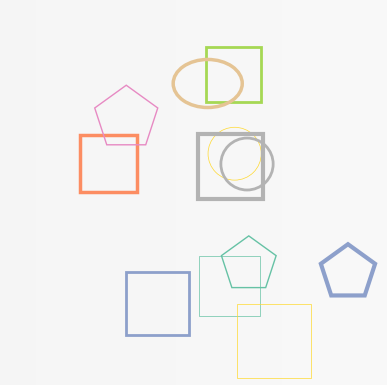[{"shape": "square", "thickness": 0.5, "radius": 0.39, "center": [0.592, 0.256]}, {"shape": "pentagon", "thickness": 1, "radius": 0.37, "center": [0.642, 0.313]}, {"shape": "square", "thickness": 2.5, "radius": 0.37, "center": [0.28, 0.575]}, {"shape": "square", "thickness": 2, "radius": 0.41, "center": [0.405, 0.211]}, {"shape": "pentagon", "thickness": 3, "radius": 0.37, "center": [0.898, 0.292]}, {"shape": "pentagon", "thickness": 1, "radius": 0.43, "center": [0.326, 0.693]}, {"shape": "square", "thickness": 2, "radius": 0.36, "center": [0.602, 0.807]}, {"shape": "square", "thickness": 0.5, "radius": 0.48, "center": [0.707, 0.115]}, {"shape": "circle", "thickness": 0.5, "radius": 0.34, "center": [0.606, 0.601]}, {"shape": "oval", "thickness": 2.5, "radius": 0.45, "center": [0.536, 0.783]}, {"shape": "circle", "thickness": 2, "radius": 0.34, "center": [0.637, 0.574]}, {"shape": "square", "thickness": 3, "radius": 0.42, "center": [0.596, 0.567]}]